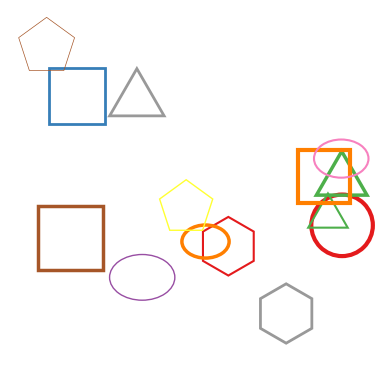[{"shape": "hexagon", "thickness": 1.5, "radius": 0.38, "center": [0.593, 0.36]}, {"shape": "circle", "thickness": 3, "radius": 0.4, "center": [0.889, 0.415]}, {"shape": "square", "thickness": 2, "radius": 0.37, "center": [0.201, 0.75]}, {"shape": "triangle", "thickness": 1.5, "radius": 0.3, "center": [0.852, 0.438]}, {"shape": "triangle", "thickness": 2.5, "radius": 0.38, "center": [0.888, 0.531]}, {"shape": "oval", "thickness": 1, "radius": 0.42, "center": [0.369, 0.28]}, {"shape": "square", "thickness": 3, "radius": 0.34, "center": [0.842, 0.542]}, {"shape": "oval", "thickness": 2.5, "radius": 0.31, "center": [0.534, 0.373]}, {"shape": "pentagon", "thickness": 1, "radius": 0.36, "center": [0.484, 0.461]}, {"shape": "pentagon", "thickness": 0.5, "radius": 0.38, "center": [0.121, 0.879]}, {"shape": "square", "thickness": 2.5, "radius": 0.42, "center": [0.183, 0.381]}, {"shape": "oval", "thickness": 1.5, "radius": 0.35, "center": [0.886, 0.588]}, {"shape": "hexagon", "thickness": 2, "radius": 0.39, "center": [0.743, 0.186]}, {"shape": "triangle", "thickness": 2, "radius": 0.41, "center": [0.356, 0.74]}]